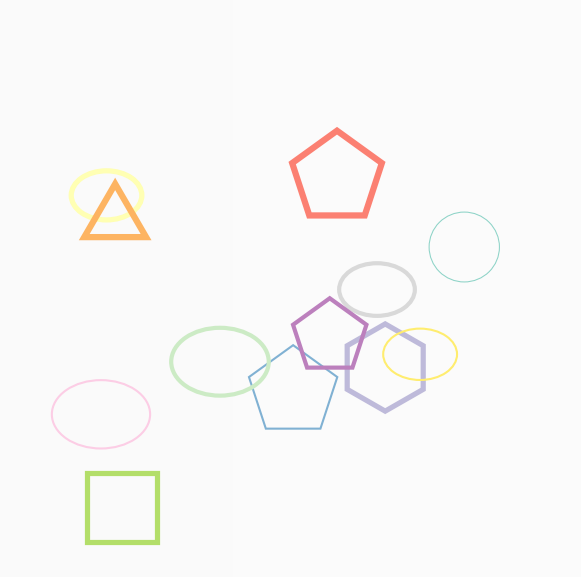[{"shape": "circle", "thickness": 0.5, "radius": 0.3, "center": [0.799, 0.571]}, {"shape": "oval", "thickness": 2.5, "radius": 0.3, "center": [0.183, 0.661]}, {"shape": "hexagon", "thickness": 2.5, "radius": 0.38, "center": [0.663, 0.363]}, {"shape": "pentagon", "thickness": 3, "radius": 0.41, "center": [0.58, 0.692]}, {"shape": "pentagon", "thickness": 1, "radius": 0.4, "center": [0.504, 0.322]}, {"shape": "triangle", "thickness": 3, "radius": 0.31, "center": [0.198, 0.619]}, {"shape": "square", "thickness": 2.5, "radius": 0.3, "center": [0.209, 0.121]}, {"shape": "oval", "thickness": 1, "radius": 0.42, "center": [0.174, 0.282]}, {"shape": "oval", "thickness": 2, "radius": 0.33, "center": [0.649, 0.498]}, {"shape": "pentagon", "thickness": 2, "radius": 0.33, "center": [0.567, 0.416]}, {"shape": "oval", "thickness": 2, "radius": 0.42, "center": [0.378, 0.373]}, {"shape": "oval", "thickness": 1, "radius": 0.32, "center": [0.723, 0.386]}]